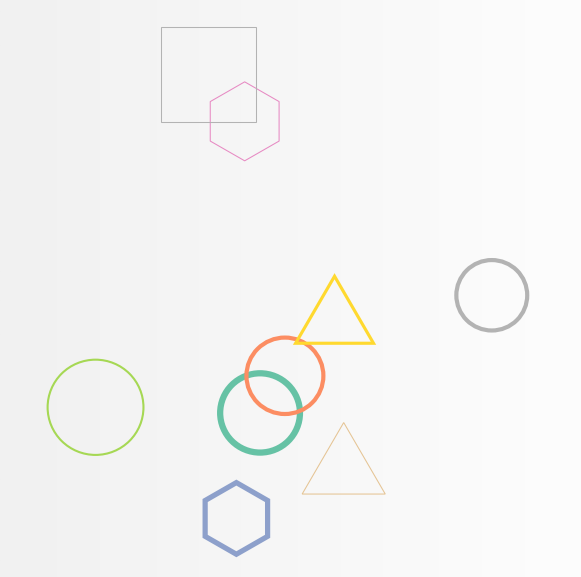[{"shape": "circle", "thickness": 3, "radius": 0.34, "center": [0.447, 0.284]}, {"shape": "circle", "thickness": 2, "radius": 0.33, "center": [0.49, 0.348]}, {"shape": "hexagon", "thickness": 2.5, "radius": 0.31, "center": [0.407, 0.101]}, {"shape": "hexagon", "thickness": 0.5, "radius": 0.34, "center": [0.421, 0.789]}, {"shape": "circle", "thickness": 1, "radius": 0.41, "center": [0.164, 0.294]}, {"shape": "triangle", "thickness": 1.5, "radius": 0.39, "center": [0.576, 0.443]}, {"shape": "triangle", "thickness": 0.5, "radius": 0.41, "center": [0.591, 0.185]}, {"shape": "square", "thickness": 0.5, "radius": 0.41, "center": [0.359, 0.87]}, {"shape": "circle", "thickness": 2, "radius": 0.3, "center": [0.846, 0.488]}]